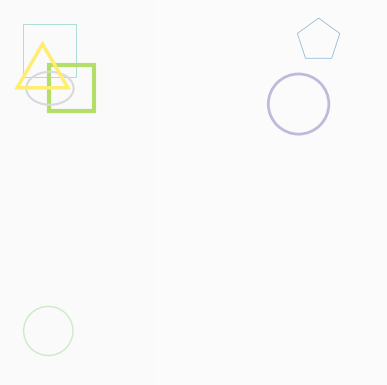[{"shape": "square", "thickness": 0.5, "radius": 0.34, "center": [0.127, 0.868]}, {"shape": "circle", "thickness": 2, "radius": 0.39, "center": [0.771, 0.73]}, {"shape": "pentagon", "thickness": 0.5, "radius": 0.29, "center": [0.822, 0.895]}, {"shape": "square", "thickness": 3, "radius": 0.29, "center": [0.184, 0.771]}, {"shape": "oval", "thickness": 1.5, "radius": 0.31, "center": [0.129, 0.771]}, {"shape": "circle", "thickness": 1, "radius": 0.32, "center": [0.125, 0.14]}, {"shape": "triangle", "thickness": 2.5, "radius": 0.38, "center": [0.11, 0.81]}]